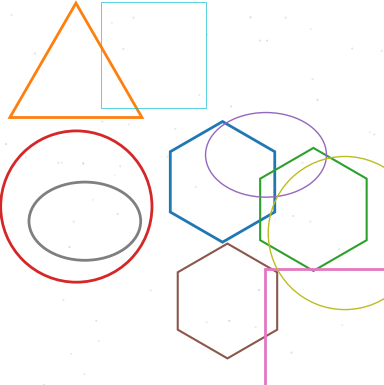[{"shape": "hexagon", "thickness": 2, "radius": 0.78, "center": [0.578, 0.528]}, {"shape": "triangle", "thickness": 2, "radius": 0.99, "center": [0.197, 0.794]}, {"shape": "hexagon", "thickness": 1.5, "radius": 0.8, "center": [0.814, 0.456]}, {"shape": "circle", "thickness": 2, "radius": 0.98, "center": [0.198, 0.464]}, {"shape": "oval", "thickness": 1, "radius": 0.79, "center": [0.691, 0.598]}, {"shape": "hexagon", "thickness": 1.5, "radius": 0.75, "center": [0.591, 0.218]}, {"shape": "square", "thickness": 2, "radius": 0.95, "center": [0.878, 0.112]}, {"shape": "oval", "thickness": 2, "radius": 0.73, "center": [0.22, 0.425]}, {"shape": "circle", "thickness": 1, "radius": 0.99, "center": [0.896, 0.395]}, {"shape": "square", "thickness": 0.5, "radius": 0.69, "center": [0.399, 0.857]}]